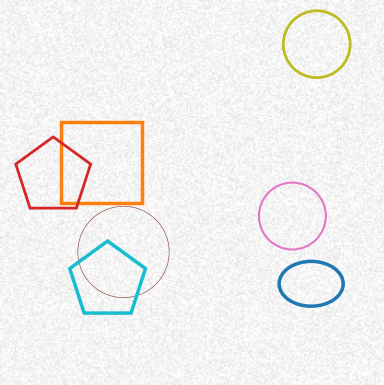[{"shape": "oval", "thickness": 2.5, "radius": 0.42, "center": [0.808, 0.263]}, {"shape": "square", "thickness": 2.5, "radius": 0.53, "center": [0.264, 0.578]}, {"shape": "pentagon", "thickness": 2, "radius": 0.51, "center": [0.138, 0.542]}, {"shape": "circle", "thickness": 0.5, "radius": 0.59, "center": [0.321, 0.346]}, {"shape": "circle", "thickness": 1.5, "radius": 0.43, "center": [0.759, 0.439]}, {"shape": "circle", "thickness": 2, "radius": 0.43, "center": [0.823, 0.885]}, {"shape": "pentagon", "thickness": 2.5, "radius": 0.52, "center": [0.28, 0.27]}]